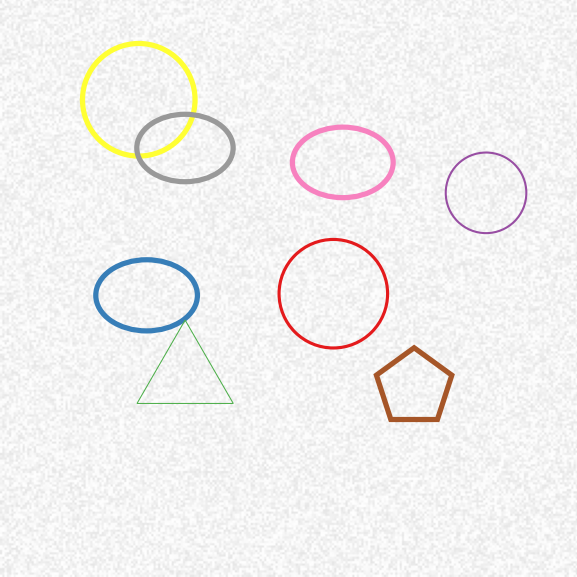[{"shape": "circle", "thickness": 1.5, "radius": 0.47, "center": [0.577, 0.491]}, {"shape": "oval", "thickness": 2.5, "radius": 0.44, "center": [0.254, 0.488]}, {"shape": "triangle", "thickness": 0.5, "radius": 0.48, "center": [0.321, 0.349]}, {"shape": "circle", "thickness": 1, "radius": 0.35, "center": [0.842, 0.665]}, {"shape": "circle", "thickness": 2.5, "radius": 0.49, "center": [0.24, 0.826]}, {"shape": "pentagon", "thickness": 2.5, "radius": 0.34, "center": [0.717, 0.328]}, {"shape": "oval", "thickness": 2.5, "radius": 0.44, "center": [0.594, 0.718]}, {"shape": "oval", "thickness": 2.5, "radius": 0.42, "center": [0.32, 0.743]}]